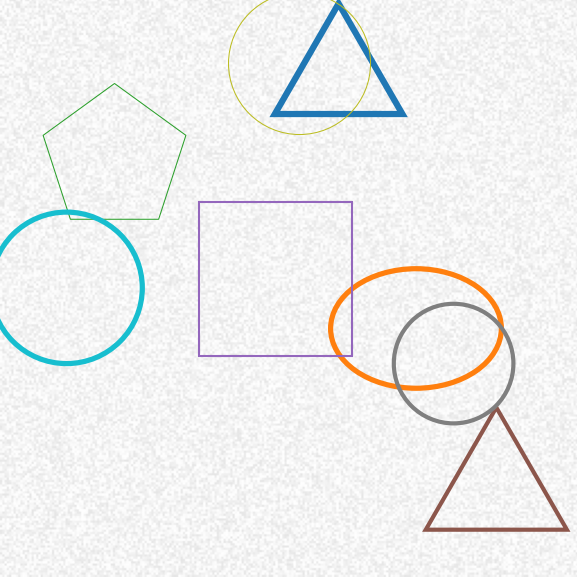[{"shape": "triangle", "thickness": 3, "radius": 0.64, "center": [0.586, 0.865]}, {"shape": "oval", "thickness": 2.5, "radius": 0.74, "center": [0.72, 0.43]}, {"shape": "pentagon", "thickness": 0.5, "radius": 0.65, "center": [0.198, 0.725]}, {"shape": "square", "thickness": 1, "radius": 0.66, "center": [0.478, 0.516]}, {"shape": "triangle", "thickness": 2, "radius": 0.71, "center": [0.859, 0.152]}, {"shape": "circle", "thickness": 2, "radius": 0.52, "center": [0.785, 0.37]}, {"shape": "circle", "thickness": 0.5, "radius": 0.61, "center": [0.519, 0.889]}, {"shape": "circle", "thickness": 2.5, "radius": 0.66, "center": [0.115, 0.501]}]